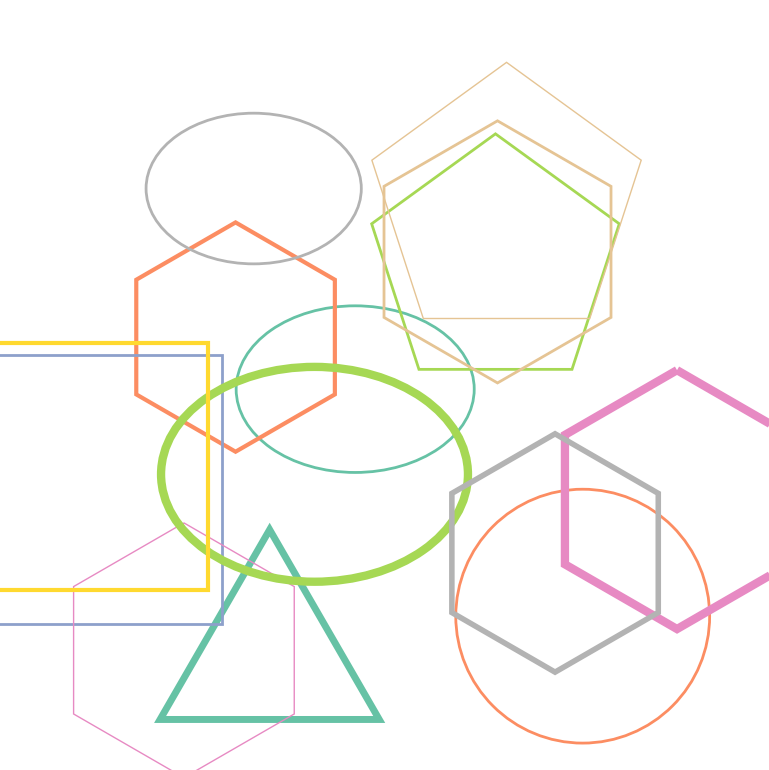[{"shape": "oval", "thickness": 1, "radius": 0.77, "center": [0.461, 0.495]}, {"shape": "triangle", "thickness": 2.5, "radius": 0.82, "center": [0.35, 0.148]}, {"shape": "circle", "thickness": 1, "radius": 0.82, "center": [0.757, 0.2]}, {"shape": "hexagon", "thickness": 1.5, "radius": 0.74, "center": [0.306, 0.562]}, {"shape": "square", "thickness": 1, "radius": 0.87, "center": [0.113, 0.364]}, {"shape": "hexagon", "thickness": 0.5, "radius": 0.83, "center": [0.239, 0.155]}, {"shape": "hexagon", "thickness": 3, "radius": 0.84, "center": [0.879, 0.351]}, {"shape": "oval", "thickness": 3, "radius": 1.0, "center": [0.408, 0.384]}, {"shape": "pentagon", "thickness": 1, "radius": 0.85, "center": [0.643, 0.657]}, {"shape": "square", "thickness": 1.5, "radius": 0.8, "center": [0.111, 0.394]}, {"shape": "hexagon", "thickness": 1, "radius": 0.85, "center": [0.646, 0.673]}, {"shape": "pentagon", "thickness": 0.5, "radius": 0.92, "center": [0.658, 0.735]}, {"shape": "hexagon", "thickness": 2, "radius": 0.77, "center": [0.721, 0.282]}, {"shape": "oval", "thickness": 1, "radius": 0.7, "center": [0.329, 0.755]}]